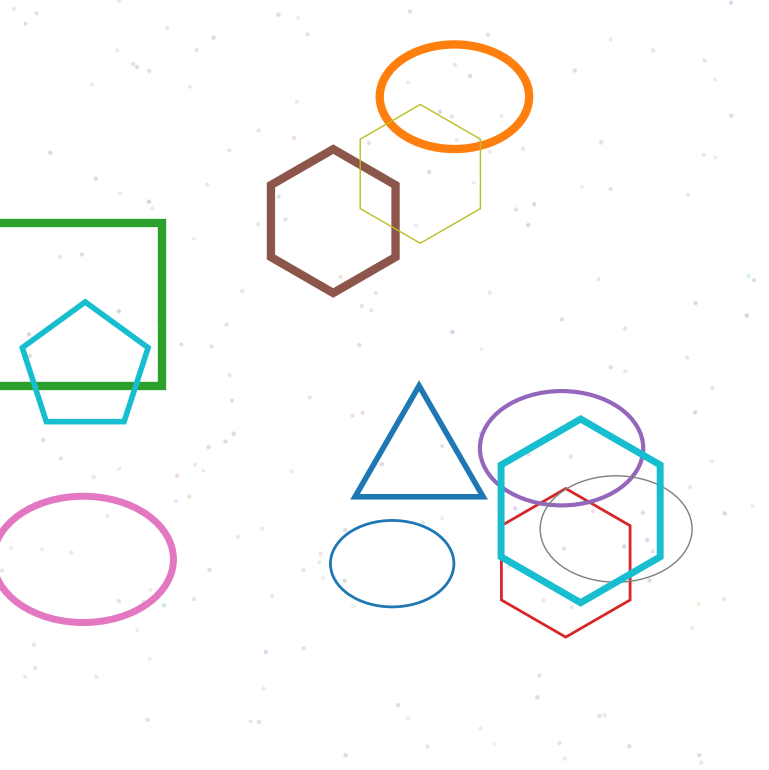[{"shape": "oval", "thickness": 1, "radius": 0.4, "center": [0.509, 0.268]}, {"shape": "triangle", "thickness": 2, "radius": 0.48, "center": [0.544, 0.403]}, {"shape": "oval", "thickness": 3, "radius": 0.49, "center": [0.59, 0.874]}, {"shape": "square", "thickness": 3, "radius": 0.53, "center": [0.104, 0.604]}, {"shape": "hexagon", "thickness": 1, "radius": 0.48, "center": [0.735, 0.269]}, {"shape": "oval", "thickness": 1.5, "radius": 0.53, "center": [0.729, 0.418]}, {"shape": "hexagon", "thickness": 3, "radius": 0.47, "center": [0.433, 0.713]}, {"shape": "oval", "thickness": 2.5, "radius": 0.59, "center": [0.108, 0.274]}, {"shape": "oval", "thickness": 0.5, "radius": 0.49, "center": [0.8, 0.313]}, {"shape": "hexagon", "thickness": 0.5, "radius": 0.45, "center": [0.546, 0.774]}, {"shape": "pentagon", "thickness": 2, "radius": 0.43, "center": [0.111, 0.522]}, {"shape": "hexagon", "thickness": 2.5, "radius": 0.6, "center": [0.754, 0.337]}]